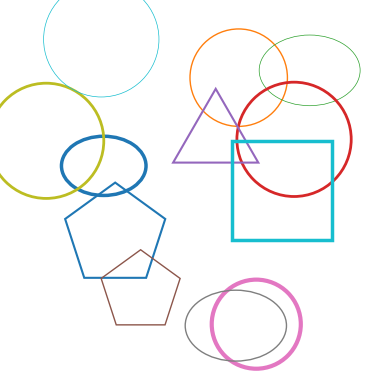[{"shape": "pentagon", "thickness": 1.5, "radius": 0.68, "center": [0.299, 0.389]}, {"shape": "oval", "thickness": 2.5, "radius": 0.55, "center": [0.269, 0.569]}, {"shape": "circle", "thickness": 1, "radius": 0.63, "center": [0.62, 0.798]}, {"shape": "oval", "thickness": 0.5, "radius": 0.66, "center": [0.804, 0.817]}, {"shape": "circle", "thickness": 2, "radius": 0.74, "center": [0.764, 0.638]}, {"shape": "triangle", "thickness": 1.5, "radius": 0.64, "center": [0.56, 0.642]}, {"shape": "pentagon", "thickness": 1, "radius": 0.54, "center": [0.365, 0.243]}, {"shape": "circle", "thickness": 3, "radius": 0.58, "center": [0.666, 0.158]}, {"shape": "oval", "thickness": 1, "radius": 0.66, "center": [0.613, 0.154]}, {"shape": "circle", "thickness": 2, "radius": 0.75, "center": [0.12, 0.634]}, {"shape": "circle", "thickness": 0.5, "radius": 0.75, "center": [0.263, 0.898]}, {"shape": "square", "thickness": 2.5, "radius": 0.65, "center": [0.732, 0.505]}]